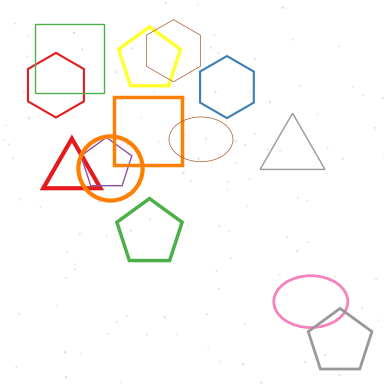[{"shape": "triangle", "thickness": 3, "radius": 0.43, "center": [0.187, 0.554]}, {"shape": "hexagon", "thickness": 1.5, "radius": 0.42, "center": [0.145, 0.779]}, {"shape": "hexagon", "thickness": 1.5, "radius": 0.4, "center": [0.589, 0.774]}, {"shape": "square", "thickness": 1, "radius": 0.45, "center": [0.18, 0.848]}, {"shape": "pentagon", "thickness": 2.5, "radius": 0.45, "center": [0.388, 0.395]}, {"shape": "pentagon", "thickness": 1, "radius": 0.35, "center": [0.276, 0.574]}, {"shape": "square", "thickness": 2.5, "radius": 0.44, "center": [0.385, 0.659]}, {"shape": "circle", "thickness": 3, "radius": 0.42, "center": [0.287, 0.562]}, {"shape": "pentagon", "thickness": 2.5, "radius": 0.42, "center": [0.388, 0.846]}, {"shape": "hexagon", "thickness": 0.5, "radius": 0.4, "center": [0.45, 0.868]}, {"shape": "oval", "thickness": 0.5, "radius": 0.42, "center": [0.522, 0.638]}, {"shape": "oval", "thickness": 2, "radius": 0.48, "center": [0.807, 0.217]}, {"shape": "triangle", "thickness": 1, "radius": 0.49, "center": [0.76, 0.609]}, {"shape": "pentagon", "thickness": 2, "radius": 0.43, "center": [0.883, 0.112]}]